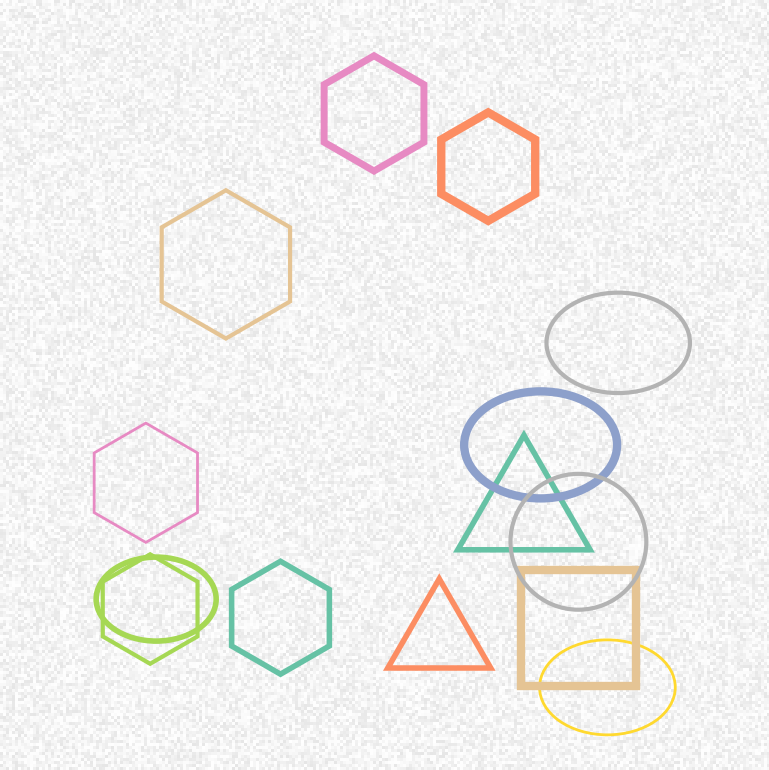[{"shape": "triangle", "thickness": 2, "radius": 0.5, "center": [0.68, 0.336]}, {"shape": "hexagon", "thickness": 2, "radius": 0.37, "center": [0.364, 0.198]}, {"shape": "triangle", "thickness": 2, "radius": 0.39, "center": [0.57, 0.171]}, {"shape": "hexagon", "thickness": 3, "radius": 0.35, "center": [0.634, 0.784]}, {"shape": "oval", "thickness": 3, "radius": 0.5, "center": [0.702, 0.422]}, {"shape": "hexagon", "thickness": 1, "radius": 0.39, "center": [0.189, 0.373]}, {"shape": "hexagon", "thickness": 2.5, "radius": 0.37, "center": [0.486, 0.853]}, {"shape": "oval", "thickness": 2, "radius": 0.39, "center": [0.203, 0.222]}, {"shape": "hexagon", "thickness": 1.5, "radius": 0.36, "center": [0.195, 0.209]}, {"shape": "oval", "thickness": 1, "radius": 0.44, "center": [0.789, 0.107]}, {"shape": "square", "thickness": 3, "radius": 0.37, "center": [0.751, 0.184]}, {"shape": "hexagon", "thickness": 1.5, "radius": 0.48, "center": [0.293, 0.657]}, {"shape": "circle", "thickness": 1.5, "radius": 0.44, "center": [0.751, 0.296]}, {"shape": "oval", "thickness": 1.5, "radius": 0.47, "center": [0.803, 0.555]}]